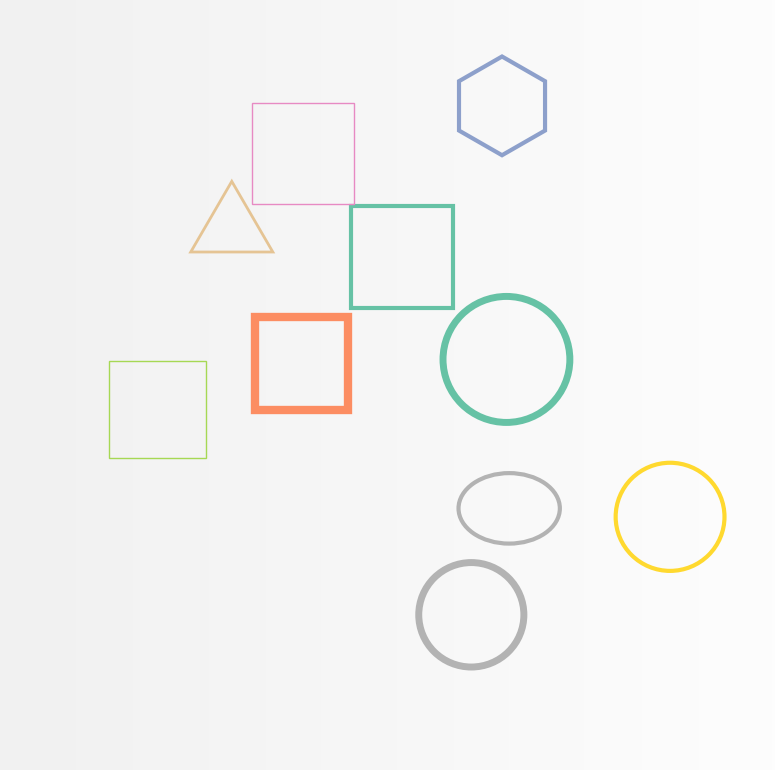[{"shape": "circle", "thickness": 2.5, "radius": 0.41, "center": [0.653, 0.533]}, {"shape": "square", "thickness": 1.5, "radius": 0.33, "center": [0.519, 0.666]}, {"shape": "square", "thickness": 3, "radius": 0.3, "center": [0.389, 0.528]}, {"shape": "hexagon", "thickness": 1.5, "radius": 0.32, "center": [0.648, 0.863]}, {"shape": "square", "thickness": 0.5, "radius": 0.33, "center": [0.391, 0.801]}, {"shape": "square", "thickness": 0.5, "radius": 0.31, "center": [0.203, 0.468]}, {"shape": "circle", "thickness": 1.5, "radius": 0.35, "center": [0.865, 0.329]}, {"shape": "triangle", "thickness": 1, "radius": 0.31, "center": [0.299, 0.703]}, {"shape": "circle", "thickness": 2.5, "radius": 0.34, "center": [0.608, 0.202]}, {"shape": "oval", "thickness": 1.5, "radius": 0.33, "center": [0.657, 0.34]}]